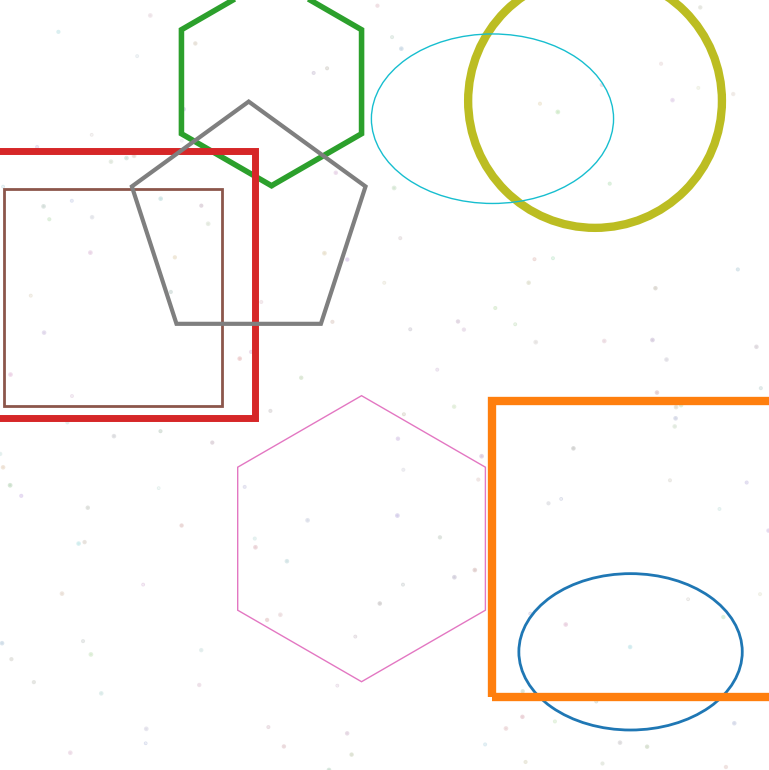[{"shape": "oval", "thickness": 1, "radius": 0.73, "center": [0.819, 0.153]}, {"shape": "square", "thickness": 3, "radius": 0.96, "center": [0.832, 0.287]}, {"shape": "hexagon", "thickness": 2, "radius": 0.68, "center": [0.353, 0.894]}, {"shape": "square", "thickness": 2.5, "radius": 0.87, "center": [0.158, 0.631]}, {"shape": "square", "thickness": 1, "radius": 0.71, "center": [0.147, 0.614]}, {"shape": "hexagon", "thickness": 0.5, "radius": 0.93, "center": [0.47, 0.3]}, {"shape": "pentagon", "thickness": 1.5, "radius": 0.8, "center": [0.323, 0.709]}, {"shape": "circle", "thickness": 3, "radius": 0.82, "center": [0.773, 0.869]}, {"shape": "oval", "thickness": 0.5, "radius": 0.79, "center": [0.64, 0.846]}]